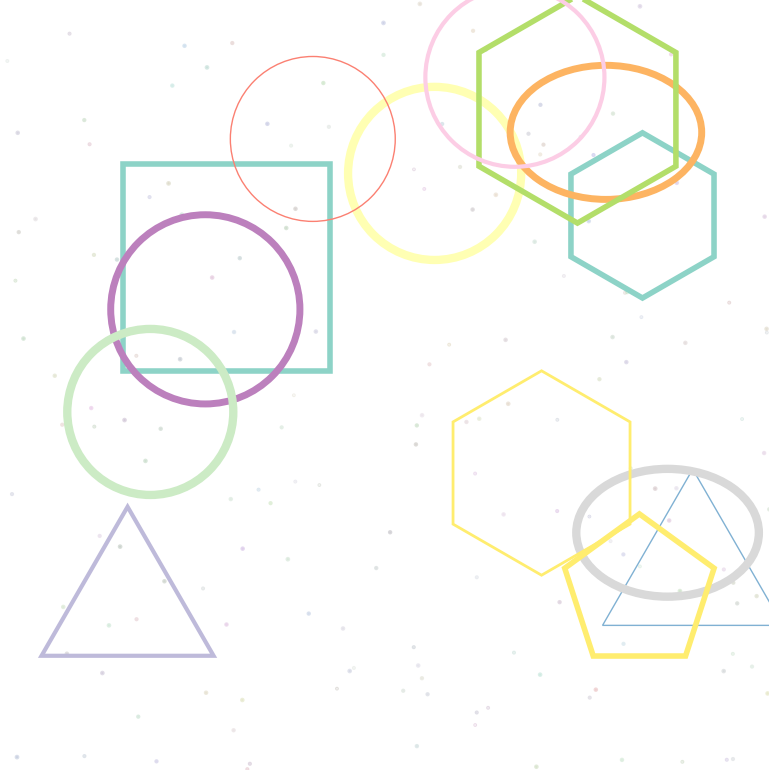[{"shape": "square", "thickness": 2, "radius": 0.67, "center": [0.295, 0.653]}, {"shape": "hexagon", "thickness": 2, "radius": 0.54, "center": [0.834, 0.72]}, {"shape": "circle", "thickness": 3, "radius": 0.56, "center": [0.564, 0.775]}, {"shape": "triangle", "thickness": 1.5, "radius": 0.64, "center": [0.166, 0.213]}, {"shape": "circle", "thickness": 0.5, "radius": 0.54, "center": [0.406, 0.82]}, {"shape": "triangle", "thickness": 0.5, "radius": 0.68, "center": [0.9, 0.255]}, {"shape": "oval", "thickness": 2.5, "radius": 0.62, "center": [0.787, 0.828]}, {"shape": "hexagon", "thickness": 2, "radius": 0.74, "center": [0.75, 0.858]}, {"shape": "circle", "thickness": 1.5, "radius": 0.58, "center": [0.669, 0.9]}, {"shape": "oval", "thickness": 3, "radius": 0.59, "center": [0.867, 0.308]}, {"shape": "circle", "thickness": 2.5, "radius": 0.61, "center": [0.267, 0.598]}, {"shape": "circle", "thickness": 3, "radius": 0.54, "center": [0.195, 0.465]}, {"shape": "hexagon", "thickness": 1, "radius": 0.66, "center": [0.703, 0.386]}, {"shape": "pentagon", "thickness": 2, "radius": 0.51, "center": [0.83, 0.231]}]